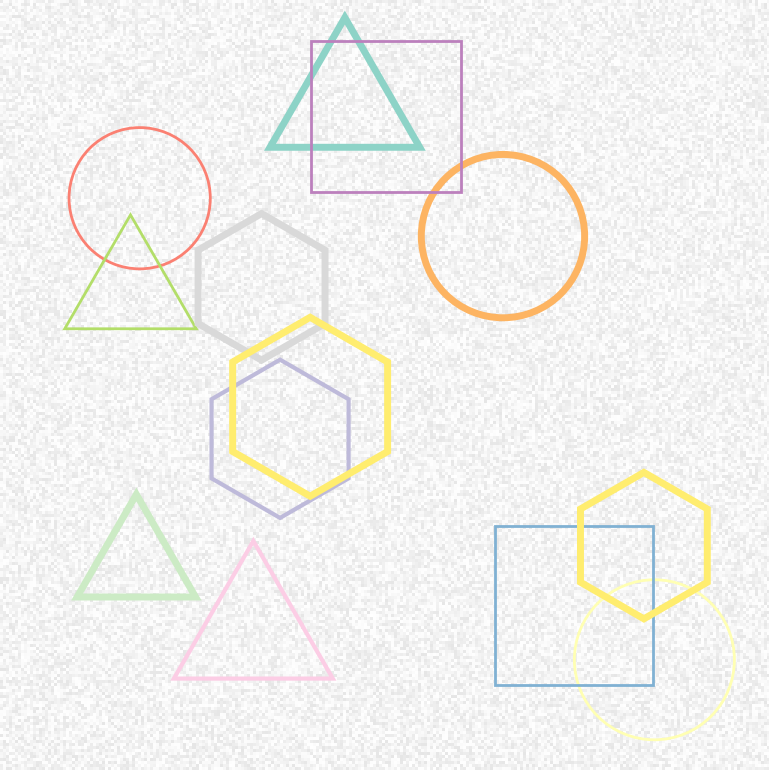[{"shape": "triangle", "thickness": 2.5, "radius": 0.56, "center": [0.448, 0.865]}, {"shape": "circle", "thickness": 1, "radius": 0.52, "center": [0.85, 0.143]}, {"shape": "hexagon", "thickness": 1.5, "radius": 0.51, "center": [0.364, 0.43]}, {"shape": "circle", "thickness": 1, "radius": 0.46, "center": [0.181, 0.743]}, {"shape": "square", "thickness": 1, "radius": 0.51, "center": [0.746, 0.214]}, {"shape": "circle", "thickness": 2.5, "radius": 0.53, "center": [0.653, 0.693]}, {"shape": "triangle", "thickness": 1, "radius": 0.49, "center": [0.169, 0.622]}, {"shape": "triangle", "thickness": 1.5, "radius": 0.6, "center": [0.329, 0.178]}, {"shape": "hexagon", "thickness": 2.5, "radius": 0.48, "center": [0.34, 0.627]}, {"shape": "square", "thickness": 1, "radius": 0.49, "center": [0.501, 0.849]}, {"shape": "triangle", "thickness": 2.5, "radius": 0.44, "center": [0.177, 0.269]}, {"shape": "hexagon", "thickness": 2.5, "radius": 0.48, "center": [0.836, 0.291]}, {"shape": "hexagon", "thickness": 2.5, "radius": 0.58, "center": [0.403, 0.472]}]